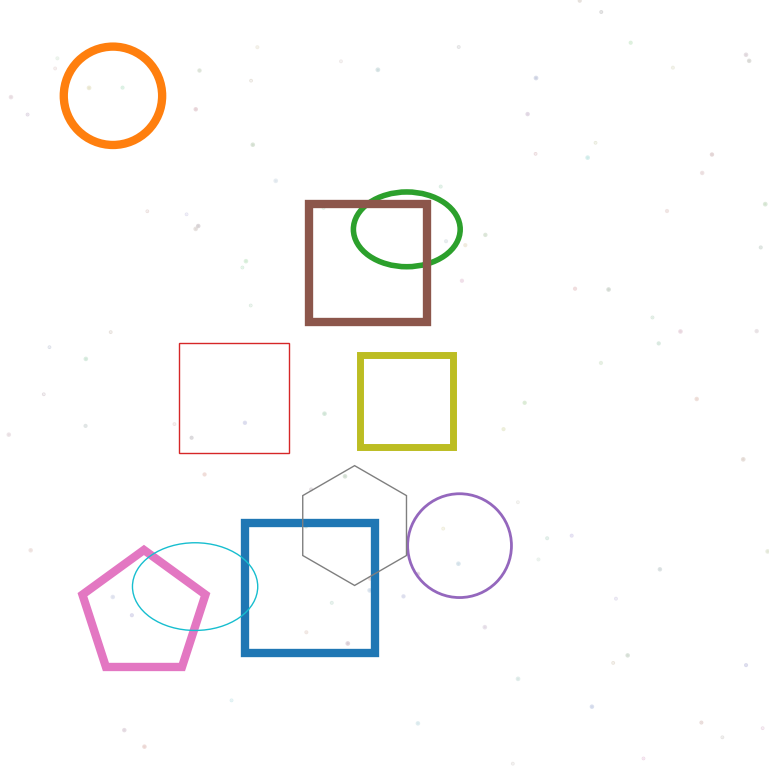[{"shape": "square", "thickness": 3, "radius": 0.42, "center": [0.403, 0.236]}, {"shape": "circle", "thickness": 3, "radius": 0.32, "center": [0.147, 0.876]}, {"shape": "oval", "thickness": 2, "radius": 0.35, "center": [0.528, 0.702]}, {"shape": "square", "thickness": 0.5, "radius": 0.36, "center": [0.304, 0.483]}, {"shape": "circle", "thickness": 1, "radius": 0.34, "center": [0.597, 0.291]}, {"shape": "square", "thickness": 3, "radius": 0.38, "center": [0.478, 0.658]}, {"shape": "pentagon", "thickness": 3, "radius": 0.42, "center": [0.187, 0.202]}, {"shape": "hexagon", "thickness": 0.5, "radius": 0.39, "center": [0.461, 0.317]}, {"shape": "square", "thickness": 2.5, "radius": 0.3, "center": [0.528, 0.479]}, {"shape": "oval", "thickness": 0.5, "radius": 0.41, "center": [0.253, 0.238]}]